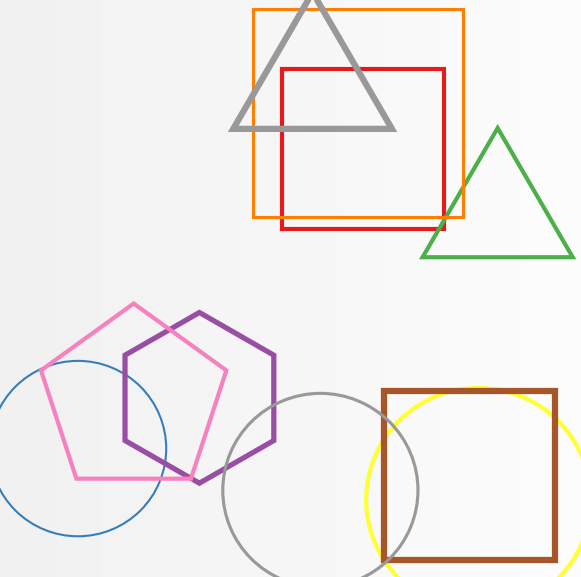[{"shape": "square", "thickness": 2, "radius": 0.69, "center": [0.625, 0.741]}, {"shape": "circle", "thickness": 1, "radius": 0.76, "center": [0.134, 0.222]}, {"shape": "triangle", "thickness": 2, "radius": 0.75, "center": [0.856, 0.628]}, {"shape": "hexagon", "thickness": 2.5, "radius": 0.74, "center": [0.343, 0.31]}, {"shape": "square", "thickness": 1.5, "radius": 0.9, "center": [0.616, 0.803]}, {"shape": "circle", "thickness": 2, "radius": 0.97, "center": [0.823, 0.134]}, {"shape": "square", "thickness": 3, "radius": 0.73, "center": [0.808, 0.176]}, {"shape": "pentagon", "thickness": 2, "radius": 0.84, "center": [0.23, 0.306]}, {"shape": "triangle", "thickness": 3, "radius": 0.79, "center": [0.538, 0.855]}, {"shape": "circle", "thickness": 1.5, "radius": 0.84, "center": [0.551, 0.15]}]